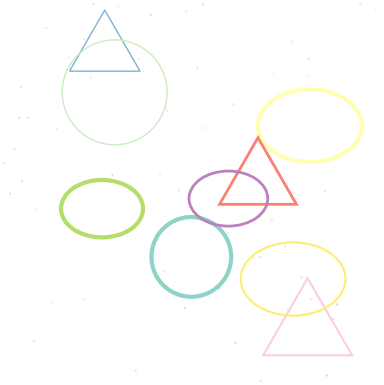[{"shape": "circle", "thickness": 3, "radius": 0.52, "center": [0.497, 0.333]}, {"shape": "oval", "thickness": 3, "radius": 0.67, "center": [0.805, 0.673]}, {"shape": "triangle", "thickness": 2, "radius": 0.58, "center": [0.67, 0.527]}, {"shape": "triangle", "thickness": 1, "radius": 0.53, "center": [0.272, 0.868]}, {"shape": "oval", "thickness": 3, "radius": 0.53, "center": [0.265, 0.458]}, {"shape": "triangle", "thickness": 1.5, "radius": 0.67, "center": [0.799, 0.144]}, {"shape": "oval", "thickness": 2, "radius": 0.51, "center": [0.593, 0.484]}, {"shape": "circle", "thickness": 1, "radius": 0.68, "center": [0.298, 0.76]}, {"shape": "oval", "thickness": 1.5, "radius": 0.68, "center": [0.761, 0.275]}]